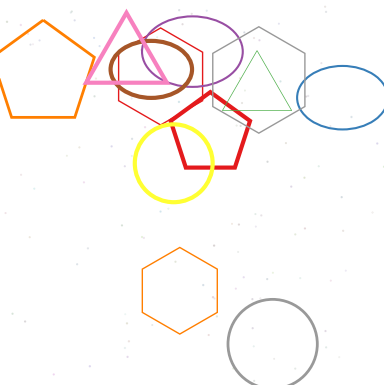[{"shape": "hexagon", "thickness": 1, "radius": 0.63, "center": [0.417, 0.801]}, {"shape": "pentagon", "thickness": 3, "radius": 0.54, "center": [0.546, 0.652]}, {"shape": "oval", "thickness": 1.5, "radius": 0.59, "center": [0.89, 0.746]}, {"shape": "triangle", "thickness": 0.5, "radius": 0.52, "center": [0.668, 0.765]}, {"shape": "oval", "thickness": 1.5, "radius": 0.65, "center": [0.5, 0.866]}, {"shape": "pentagon", "thickness": 2, "radius": 0.7, "center": [0.112, 0.808]}, {"shape": "hexagon", "thickness": 1, "radius": 0.56, "center": [0.467, 0.245]}, {"shape": "circle", "thickness": 3, "radius": 0.51, "center": [0.451, 0.576]}, {"shape": "oval", "thickness": 3, "radius": 0.53, "center": [0.393, 0.82]}, {"shape": "triangle", "thickness": 3, "radius": 0.61, "center": [0.328, 0.846]}, {"shape": "circle", "thickness": 2, "radius": 0.58, "center": [0.708, 0.106]}, {"shape": "hexagon", "thickness": 1, "radius": 0.69, "center": [0.672, 0.792]}]